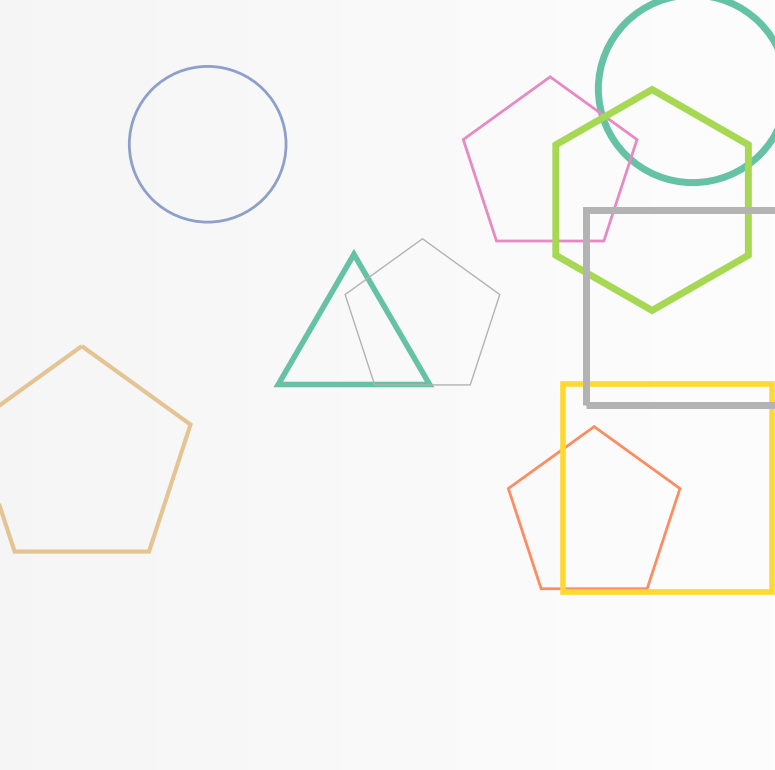[{"shape": "triangle", "thickness": 2, "radius": 0.56, "center": [0.457, 0.557]}, {"shape": "circle", "thickness": 2.5, "radius": 0.61, "center": [0.894, 0.885]}, {"shape": "pentagon", "thickness": 1, "radius": 0.58, "center": [0.767, 0.33]}, {"shape": "circle", "thickness": 1, "radius": 0.51, "center": [0.268, 0.813]}, {"shape": "pentagon", "thickness": 1, "radius": 0.59, "center": [0.71, 0.782]}, {"shape": "hexagon", "thickness": 2.5, "radius": 0.72, "center": [0.841, 0.74]}, {"shape": "square", "thickness": 2, "radius": 0.68, "center": [0.861, 0.367]}, {"shape": "pentagon", "thickness": 1.5, "radius": 0.74, "center": [0.106, 0.403]}, {"shape": "pentagon", "thickness": 0.5, "radius": 0.52, "center": [0.545, 0.585]}, {"shape": "square", "thickness": 2.5, "radius": 0.63, "center": [0.883, 0.6]}]